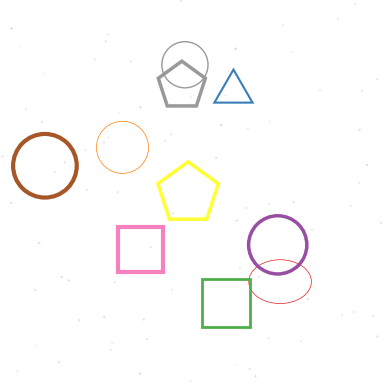[{"shape": "oval", "thickness": 0.5, "radius": 0.41, "center": [0.727, 0.268]}, {"shape": "triangle", "thickness": 1.5, "radius": 0.29, "center": [0.606, 0.762]}, {"shape": "square", "thickness": 2, "radius": 0.31, "center": [0.587, 0.212]}, {"shape": "circle", "thickness": 2.5, "radius": 0.38, "center": [0.721, 0.364]}, {"shape": "circle", "thickness": 0.5, "radius": 0.34, "center": [0.318, 0.617]}, {"shape": "pentagon", "thickness": 2.5, "radius": 0.41, "center": [0.489, 0.497]}, {"shape": "circle", "thickness": 3, "radius": 0.41, "center": [0.117, 0.569]}, {"shape": "square", "thickness": 3, "radius": 0.29, "center": [0.365, 0.351]}, {"shape": "pentagon", "thickness": 2.5, "radius": 0.32, "center": [0.472, 0.777]}, {"shape": "circle", "thickness": 1, "radius": 0.3, "center": [0.48, 0.832]}]